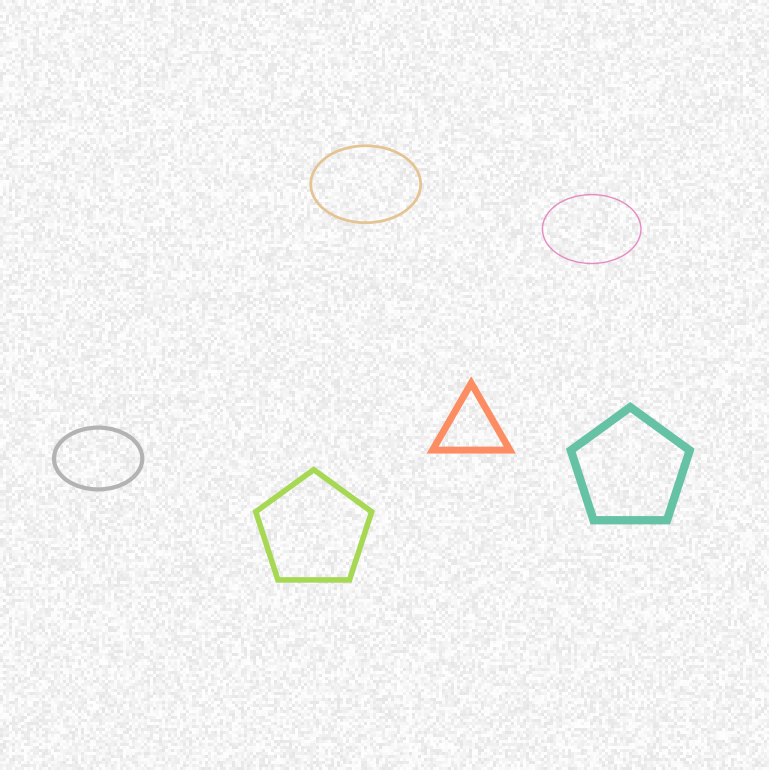[{"shape": "pentagon", "thickness": 3, "radius": 0.41, "center": [0.819, 0.39]}, {"shape": "triangle", "thickness": 2.5, "radius": 0.29, "center": [0.612, 0.444]}, {"shape": "oval", "thickness": 0.5, "radius": 0.32, "center": [0.768, 0.703]}, {"shape": "pentagon", "thickness": 2, "radius": 0.4, "center": [0.407, 0.311]}, {"shape": "oval", "thickness": 1, "radius": 0.36, "center": [0.475, 0.761]}, {"shape": "oval", "thickness": 1.5, "radius": 0.29, "center": [0.127, 0.405]}]